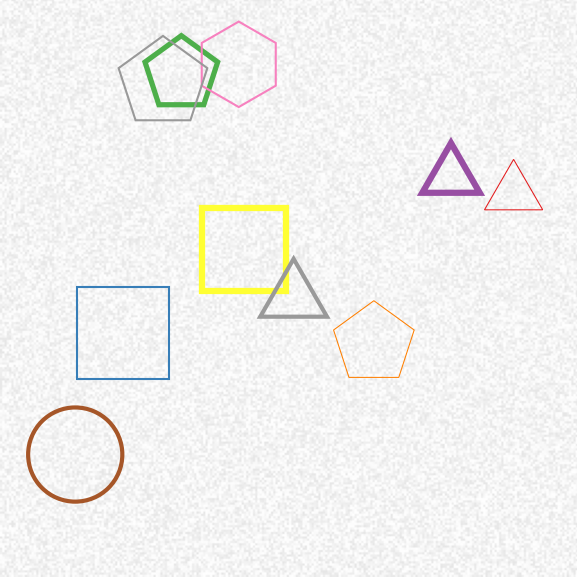[{"shape": "triangle", "thickness": 0.5, "radius": 0.29, "center": [0.889, 0.665]}, {"shape": "square", "thickness": 1, "radius": 0.4, "center": [0.214, 0.423]}, {"shape": "pentagon", "thickness": 2.5, "radius": 0.33, "center": [0.314, 0.871]}, {"shape": "triangle", "thickness": 3, "radius": 0.29, "center": [0.781, 0.694]}, {"shape": "pentagon", "thickness": 0.5, "radius": 0.37, "center": [0.647, 0.405]}, {"shape": "square", "thickness": 3, "radius": 0.36, "center": [0.423, 0.567]}, {"shape": "circle", "thickness": 2, "radius": 0.41, "center": [0.13, 0.212]}, {"shape": "hexagon", "thickness": 1, "radius": 0.37, "center": [0.413, 0.888]}, {"shape": "pentagon", "thickness": 1, "radius": 0.4, "center": [0.282, 0.856]}, {"shape": "triangle", "thickness": 2, "radius": 0.33, "center": [0.508, 0.484]}]